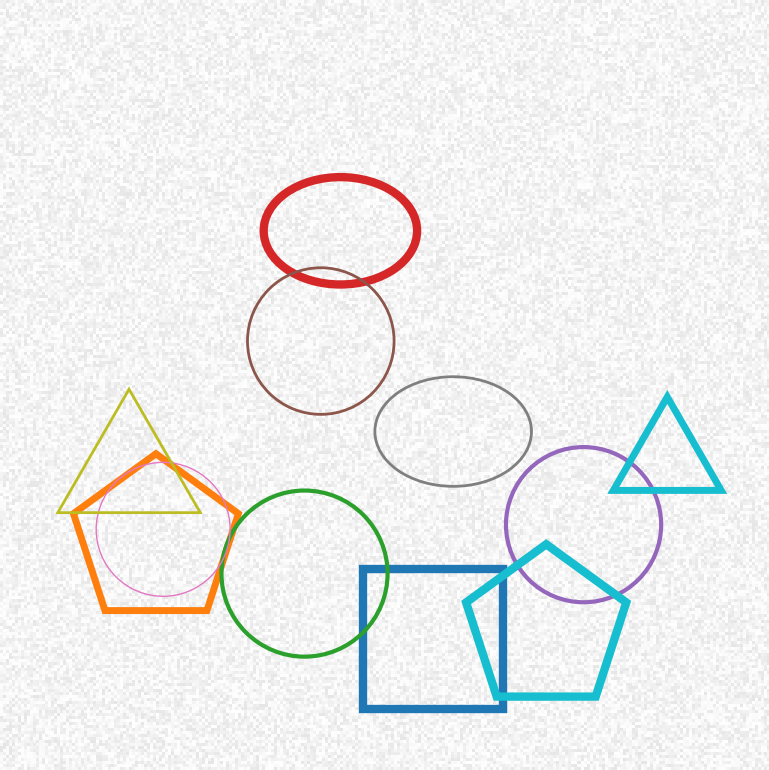[{"shape": "square", "thickness": 3, "radius": 0.45, "center": [0.562, 0.17]}, {"shape": "pentagon", "thickness": 2.5, "radius": 0.56, "center": [0.203, 0.298]}, {"shape": "circle", "thickness": 1.5, "radius": 0.54, "center": [0.395, 0.255]}, {"shape": "oval", "thickness": 3, "radius": 0.5, "center": [0.442, 0.7]}, {"shape": "circle", "thickness": 1.5, "radius": 0.5, "center": [0.758, 0.319]}, {"shape": "circle", "thickness": 1, "radius": 0.48, "center": [0.417, 0.557]}, {"shape": "circle", "thickness": 0.5, "radius": 0.43, "center": [0.212, 0.313]}, {"shape": "oval", "thickness": 1, "radius": 0.51, "center": [0.589, 0.44]}, {"shape": "triangle", "thickness": 1, "radius": 0.53, "center": [0.168, 0.388]}, {"shape": "triangle", "thickness": 2.5, "radius": 0.4, "center": [0.867, 0.404]}, {"shape": "pentagon", "thickness": 3, "radius": 0.55, "center": [0.709, 0.184]}]